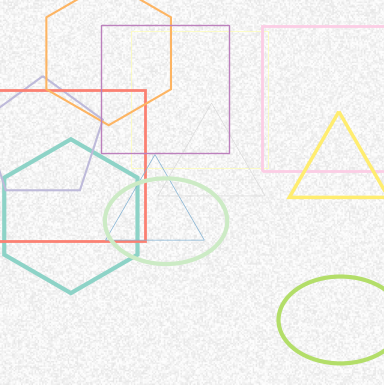[{"shape": "hexagon", "thickness": 3, "radius": 1.0, "center": [0.184, 0.438]}, {"shape": "square", "thickness": 0.5, "radius": 0.89, "center": [0.519, 0.742]}, {"shape": "pentagon", "thickness": 1.5, "radius": 0.82, "center": [0.111, 0.638]}, {"shape": "square", "thickness": 2, "radius": 0.98, "center": [0.179, 0.571]}, {"shape": "triangle", "thickness": 0.5, "radius": 0.74, "center": [0.402, 0.45]}, {"shape": "hexagon", "thickness": 1.5, "radius": 0.93, "center": [0.282, 0.862]}, {"shape": "oval", "thickness": 3, "radius": 0.81, "center": [0.885, 0.169]}, {"shape": "square", "thickness": 2, "radius": 0.94, "center": [0.869, 0.744]}, {"shape": "triangle", "thickness": 0.5, "radius": 0.8, "center": [0.55, 0.571]}, {"shape": "square", "thickness": 1, "radius": 0.83, "center": [0.429, 0.769]}, {"shape": "oval", "thickness": 3, "radius": 0.79, "center": [0.431, 0.425]}, {"shape": "triangle", "thickness": 2.5, "radius": 0.74, "center": [0.88, 0.562]}]